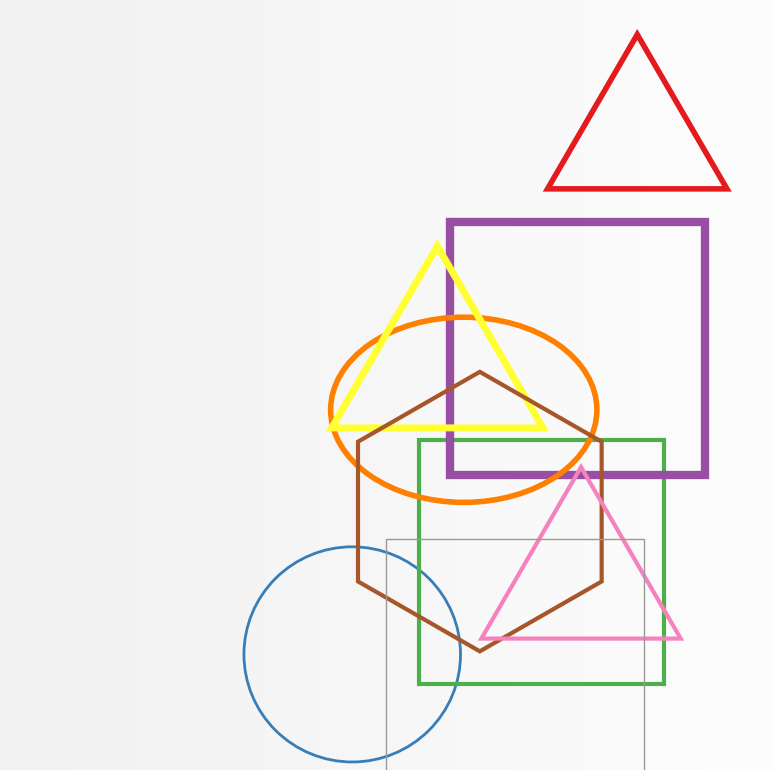[{"shape": "triangle", "thickness": 2, "radius": 0.67, "center": [0.822, 0.822]}, {"shape": "circle", "thickness": 1, "radius": 0.7, "center": [0.454, 0.15]}, {"shape": "square", "thickness": 1.5, "radius": 0.79, "center": [0.699, 0.27]}, {"shape": "square", "thickness": 3, "radius": 0.82, "center": [0.745, 0.547]}, {"shape": "oval", "thickness": 2, "radius": 0.86, "center": [0.598, 0.468]}, {"shape": "triangle", "thickness": 2.5, "radius": 0.79, "center": [0.564, 0.523]}, {"shape": "hexagon", "thickness": 1.5, "radius": 0.91, "center": [0.619, 0.336]}, {"shape": "triangle", "thickness": 1.5, "radius": 0.74, "center": [0.75, 0.245]}, {"shape": "square", "thickness": 0.5, "radius": 0.83, "center": [0.665, 0.134]}]